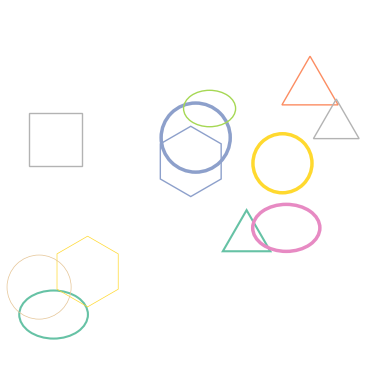[{"shape": "triangle", "thickness": 1.5, "radius": 0.36, "center": [0.64, 0.383]}, {"shape": "oval", "thickness": 1.5, "radius": 0.45, "center": [0.139, 0.183]}, {"shape": "triangle", "thickness": 1, "radius": 0.42, "center": [0.805, 0.77]}, {"shape": "hexagon", "thickness": 1, "radius": 0.46, "center": [0.495, 0.581]}, {"shape": "circle", "thickness": 2.5, "radius": 0.45, "center": [0.508, 0.643]}, {"shape": "oval", "thickness": 2.5, "radius": 0.44, "center": [0.744, 0.408]}, {"shape": "oval", "thickness": 1, "radius": 0.34, "center": [0.544, 0.718]}, {"shape": "hexagon", "thickness": 0.5, "radius": 0.46, "center": [0.228, 0.295]}, {"shape": "circle", "thickness": 2.5, "radius": 0.38, "center": [0.734, 0.576]}, {"shape": "circle", "thickness": 0.5, "radius": 0.42, "center": [0.102, 0.254]}, {"shape": "triangle", "thickness": 1, "radius": 0.34, "center": [0.873, 0.674]}, {"shape": "square", "thickness": 1, "radius": 0.34, "center": [0.144, 0.638]}]